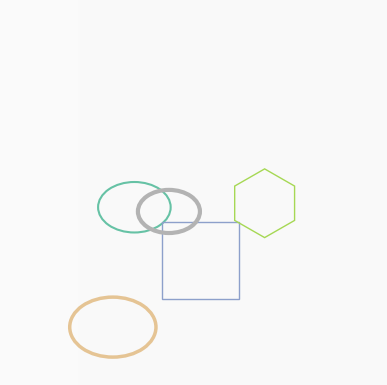[{"shape": "oval", "thickness": 1.5, "radius": 0.47, "center": [0.347, 0.462]}, {"shape": "square", "thickness": 1, "radius": 0.5, "center": [0.518, 0.325]}, {"shape": "hexagon", "thickness": 1, "radius": 0.45, "center": [0.683, 0.472]}, {"shape": "oval", "thickness": 2.5, "radius": 0.56, "center": [0.291, 0.15]}, {"shape": "oval", "thickness": 3, "radius": 0.4, "center": [0.436, 0.451]}]